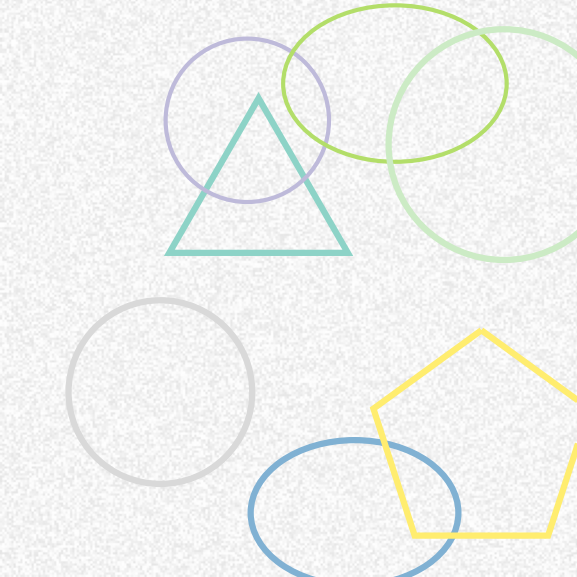[{"shape": "triangle", "thickness": 3, "radius": 0.89, "center": [0.448, 0.651]}, {"shape": "circle", "thickness": 2, "radius": 0.71, "center": [0.428, 0.791]}, {"shape": "oval", "thickness": 3, "radius": 0.9, "center": [0.614, 0.111]}, {"shape": "oval", "thickness": 2, "radius": 0.97, "center": [0.684, 0.854]}, {"shape": "circle", "thickness": 3, "radius": 0.8, "center": [0.278, 0.32]}, {"shape": "circle", "thickness": 3, "radius": 1.0, "center": [0.873, 0.749]}, {"shape": "pentagon", "thickness": 3, "radius": 0.98, "center": [0.834, 0.231]}]